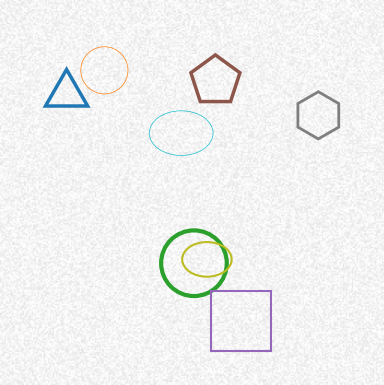[{"shape": "triangle", "thickness": 2.5, "radius": 0.32, "center": [0.173, 0.756]}, {"shape": "circle", "thickness": 0.5, "radius": 0.31, "center": [0.271, 0.817]}, {"shape": "circle", "thickness": 3, "radius": 0.43, "center": [0.504, 0.316]}, {"shape": "square", "thickness": 1.5, "radius": 0.39, "center": [0.626, 0.166]}, {"shape": "pentagon", "thickness": 2.5, "radius": 0.33, "center": [0.56, 0.79]}, {"shape": "hexagon", "thickness": 2, "radius": 0.31, "center": [0.827, 0.7]}, {"shape": "oval", "thickness": 1.5, "radius": 0.32, "center": [0.537, 0.326]}, {"shape": "oval", "thickness": 0.5, "radius": 0.41, "center": [0.471, 0.654]}]